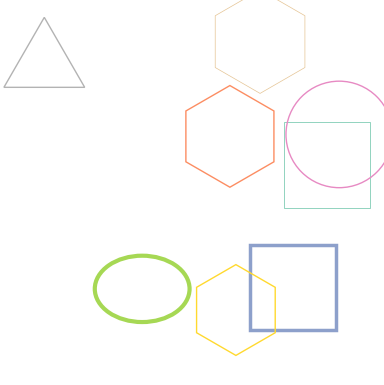[{"shape": "square", "thickness": 0.5, "radius": 0.56, "center": [0.85, 0.571]}, {"shape": "hexagon", "thickness": 1, "radius": 0.66, "center": [0.597, 0.646]}, {"shape": "square", "thickness": 2.5, "radius": 0.56, "center": [0.761, 0.253]}, {"shape": "circle", "thickness": 1, "radius": 0.69, "center": [0.881, 0.651]}, {"shape": "oval", "thickness": 3, "radius": 0.62, "center": [0.369, 0.25]}, {"shape": "hexagon", "thickness": 1, "radius": 0.59, "center": [0.613, 0.195]}, {"shape": "hexagon", "thickness": 0.5, "radius": 0.67, "center": [0.675, 0.892]}, {"shape": "triangle", "thickness": 1, "radius": 0.61, "center": [0.115, 0.834]}]